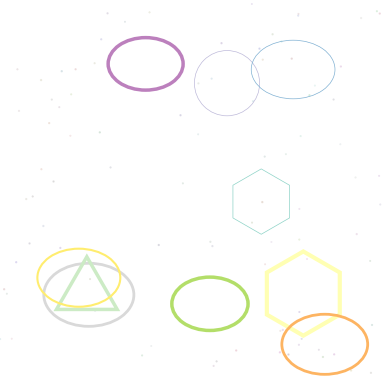[{"shape": "hexagon", "thickness": 0.5, "radius": 0.42, "center": [0.679, 0.476]}, {"shape": "hexagon", "thickness": 3, "radius": 0.55, "center": [0.788, 0.238]}, {"shape": "circle", "thickness": 0.5, "radius": 0.42, "center": [0.59, 0.784]}, {"shape": "oval", "thickness": 0.5, "radius": 0.54, "center": [0.761, 0.819]}, {"shape": "oval", "thickness": 2, "radius": 0.56, "center": [0.844, 0.106]}, {"shape": "oval", "thickness": 2.5, "radius": 0.49, "center": [0.545, 0.211]}, {"shape": "oval", "thickness": 2, "radius": 0.58, "center": [0.231, 0.234]}, {"shape": "oval", "thickness": 2.5, "radius": 0.49, "center": [0.378, 0.834]}, {"shape": "triangle", "thickness": 2.5, "radius": 0.46, "center": [0.226, 0.242]}, {"shape": "oval", "thickness": 1.5, "radius": 0.54, "center": [0.205, 0.279]}]